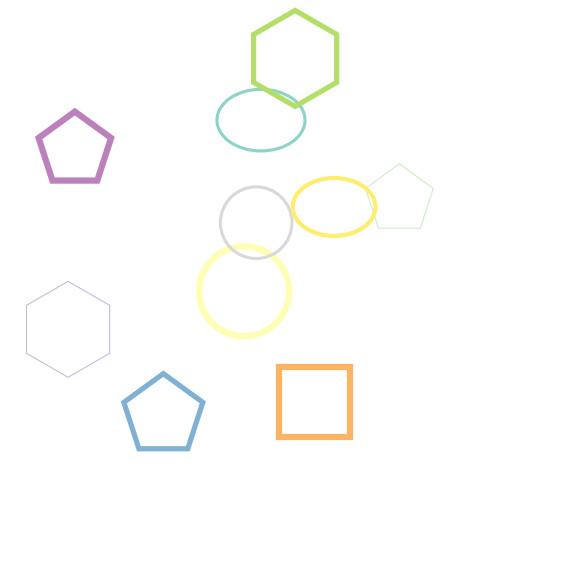[{"shape": "oval", "thickness": 1.5, "radius": 0.38, "center": [0.452, 0.791]}, {"shape": "circle", "thickness": 3, "radius": 0.39, "center": [0.423, 0.495]}, {"shape": "hexagon", "thickness": 0.5, "radius": 0.42, "center": [0.118, 0.429]}, {"shape": "pentagon", "thickness": 2.5, "radius": 0.36, "center": [0.283, 0.28]}, {"shape": "square", "thickness": 3, "radius": 0.3, "center": [0.545, 0.303]}, {"shape": "hexagon", "thickness": 2.5, "radius": 0.42, "center": [0.511, 0.898]}, {"shape": "circle", "thickness": 1.5, "radius": 0.31, "center": [0.444, 0.613]}, {"shape": "pentagon", "thickness": 3, "radius": 0.33, "center": [0.13, 0.74]}, {"shape": "pentagon", "thickness": 0.5, "radius": 0.31, "center": [0.692, 0.654]}, {"shape": "oval", "thickness": 2, "radius": 0.36, "center": [0.579, 0.641]}]